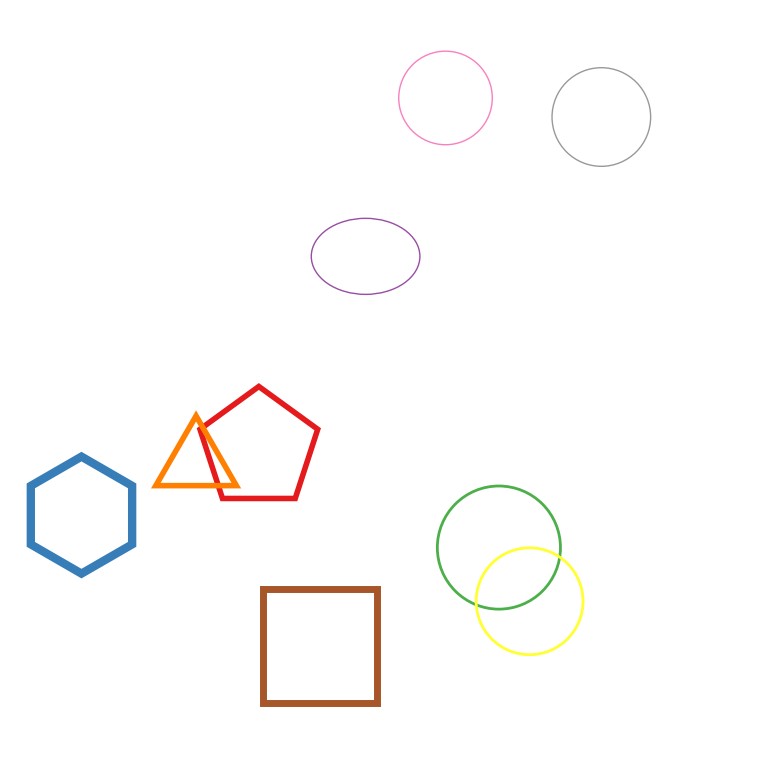[{"shape": "pentagon", "thickness": 2, "radius": 0.4, "center": [0.336, 0.418]}, {"shape": "hexagon", "thickness": 3, "radius": 0.38, "center": [0.106, 0.331]}, {"shape": "circle", "thickness": 1, "radius": 0.4, "center": [0.648, 0.289]}, {"shape": "oval", "thickness": 0.5, "radius": 0.35, "center": [0.475, 0.667]}, {"shape": "triangle", "thickness": 2, "radius": 0.3, "center": [0.255, 0.399]}, {"shape": "circle", "thickness": 1, "radius": 0.35, "center": [0.688, 0.219]}, {"shape": "square", "thickness": 2.5, "radius": 0.37, "center": [0.416, 0.161]}, {"shape": "circle", "thickness": 0.5, "radius": 0.3, "center": [0.579, 0.873]}, {"shape": "circle", "thickness": 0.5, "radius": 0.32, "center": [0.781, 0.848]}]